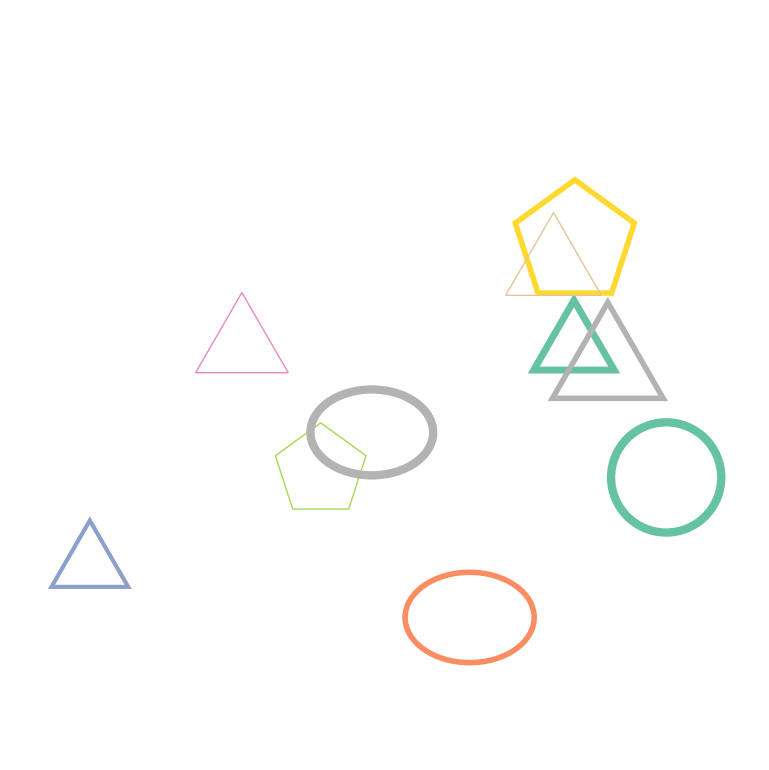[{"shape": "circle", "thickness": 3, "radius": 0.36, "center": [0.865, 0.38]}, {"shape": "triangle", "thickness": 2.5, "radius": 0.3, "center": [0.745, 0.55]}, {"shape": "oval", "thickness": 2, "radius": 0.42, "center": [0.61, 0.198]}, {"shape": "triangle", "thickness": 1.5, "radius": 0.29, "center": [0.117, 0.267]}, {"shape": "triangle", "thickness": 0.5, "radius": 0.35, "center": [0.314, 0.551]}, {"shape": "pentagon", "thickness": 0.5, "radius": 0.31, "center": [0.416, 0.389]}, {"shape": "pentagon", "thickness": 2, "radius": 0.41, "center": [0.747, 0.685]}, {"shape": "triangle", "thickness": 0.5, "radius": 0.36, "center": [0.719, 0.652]}, {"shape": "oval", "thickness": 3, "radius": 0.4, "center": [0.483, 0.438]}, {"shape": "triangle", "thickness": 2, "radius": 0.42, "center": [0.789, 0.524]}]